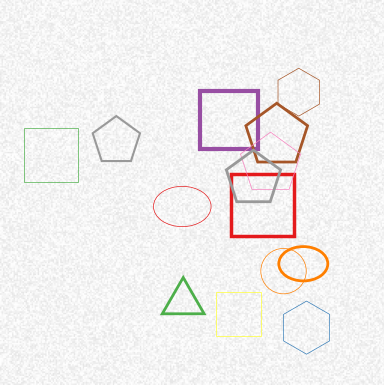[{"shape": "square", "thickness": 2.5, "radius": 0.41, "center": [0.681, 0.467]}, {"shape": "oval", "thickness": 0.5, "radius": 0.37, "center": [0.473, 0.464]}, {"shape": "hexagon", "thickness": 0.5, "radius": 0.35, "center": [0.796, 0.149]}, {"shape": "triangle", "thickness": 2, "radius": 0.31, "center": [0.476, 0.216]}, {"shape": "square", "thickness": 0.5, "radius": 0.35, "center": [0.133, 0.597]}, {"shape": "square", "thickness": 3, "radius": 0.37, "center": [0.595, 0.688]}, {"shape": "oval", "thickness": 2, "radius": 0.32, "center": [0.788, 0.315]}, {"shape": "circle", "thickness": 0.5, "radius": 0.29, "center": [0.736, 0.296]}, {"shape": "square", "thickness": 0.5, "radius": 0.29, "center": [0.619, 0.184]}, {"shape": "hexagon", "thickness": 0.5, "radius": 0.31, "center": [0.776, 0.761]}, {"shape": "pentagon", "thickness": 2, "radius": 0.42, "center": [0.719, 0.647]}, {"shape": "pentagon", "thickness": 0.5, "radius": 0.41, "center": [0.703, 0.575]}, {"shape": "pentagon", "thickness": 2, "radius": 0.37, "center": [0.658, 0.536]}, {"shape": "pentagon", "thickness": 1.5, "radius": 0.32, "center": [0.302, 0.634]}]